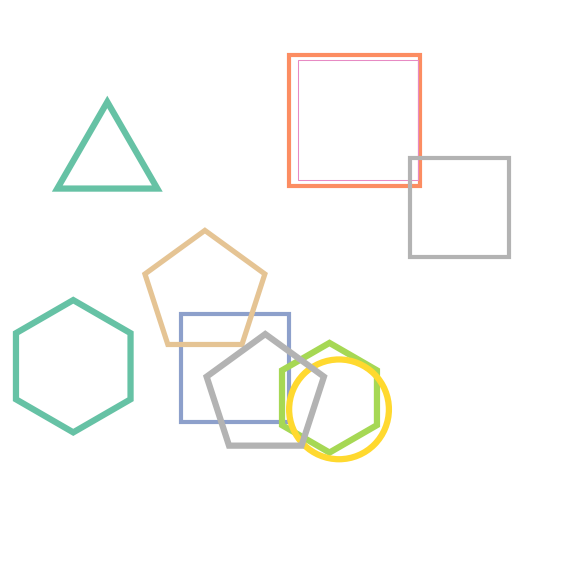[{"shape": "hexagon", "thickness": 3, "radius": 0.57, "center": [0.127, 0.365]}, {"shape": "triangle", "thickness": 3, "radius": 0.5, "center": [0.186, 0.723]}, {"shape": "square", "thickness": 2, "radius": 0.57, "center": [0.614, 0.791]}, {"shape": "square", "thickness": 2, "radius": 0.47, "center": [0.408, 0.362]}, {"shape": "square", "thickness": 0.5, "radius": 0.52, "center": [0.62, 0.792]}, {"shape": "hexagon", "thickness": 3, "radius": 0.47, "center": [0.571, 0.31]}, {"shape": "circle", "thickness": 3, "radius": 0.43, "center": [0.587, 0.29]}, {"shape": "pentagon", "thickness": 2.5, "radius": 0.55, "center": [0.355, 0.491]}, {"shape": "pentagon", "thickness": 3, "radius": 0.53, "center": [0.459, 0.314]}, {"shape": "square", "thickness": 2, "radius": 0.43, "center": [0.795, 0.64]}]